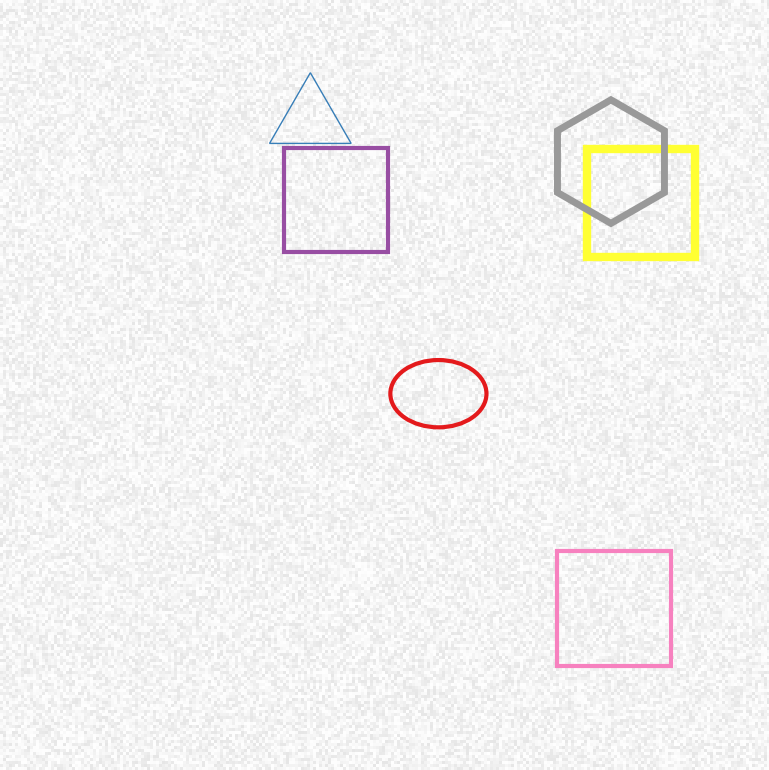[{"shape": "oval", "thickness": 1.5, "radius": 0.31, "center": [0.569, 0.489]}, {"shape": "triangle", "thickness": 0.5, "radius": 0.31, "center": [0.403, 0.844]}, {"shape": "square", "thickness": 1.5, "radius": 0.34, "center": [0.436, 0.74]}, {"shape": "square", "thickness": 3, "radius": 0.35, "center": [0.833, 0.736]}, {"shape": "square", "thickness": 1.5, "radius": 0.37, "center": [0.798, 0.21]}, {"shape": "hexagon", "thickness": 2.5, "radius": 0.4, "center": [0.793, 0.79]}]